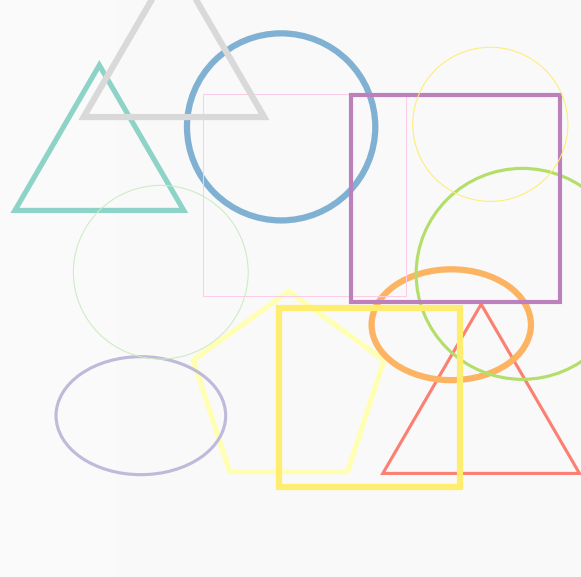[{"shape": "triangle", "thickness": 2.5, "radius": 0.84, "center": [0.171, 0.719]}, {"shape": "pentagon", "thickness": 2.5, "radius": 0.86, "center": [0.496, 0.322]}, {"shape": "oval", "thickness": 1.5, "radius": 0.73, "center": [0.242, 0.279]}, {"shape": "triangle", "thickness": 1.5, "radius": 0.98, "center": [0.828, 0.277]}, {"shape": "circle", "thickness": 3, "radius": 0.81, "center": [0.484, 0.779]}, {"shape": "oval", "thickness": 3, "radius": 0.69, "center": [0.776, 0.437]}, {"shape": "circle", "thickness": 1.5, "radius": 0.91, "center": [0.899, 0.525]}, {"shape": "square", "thickness": 0.5, "radius": 0.87, "center": [0.524, 0.661]}, {"shape": "triangle", "thickness": 3, "radius": 0.9, "center": [0.299, 0.886]}, {"shape": "square", "thickness": 2, "radius": 0.9, "center": [0.784, 0.655]}, {"shape": "circle", "thickness": 0.5, "radius": 0.75, "center": [0.277, 0.528]}, {"shape": "square", "thickness": 3, "radius": 0.78, "center": [0.635, 0.31]}, {"shape": "circle", "thickness": 0.5, "radius": 0.67, "center": [0.844, 0.784]}]